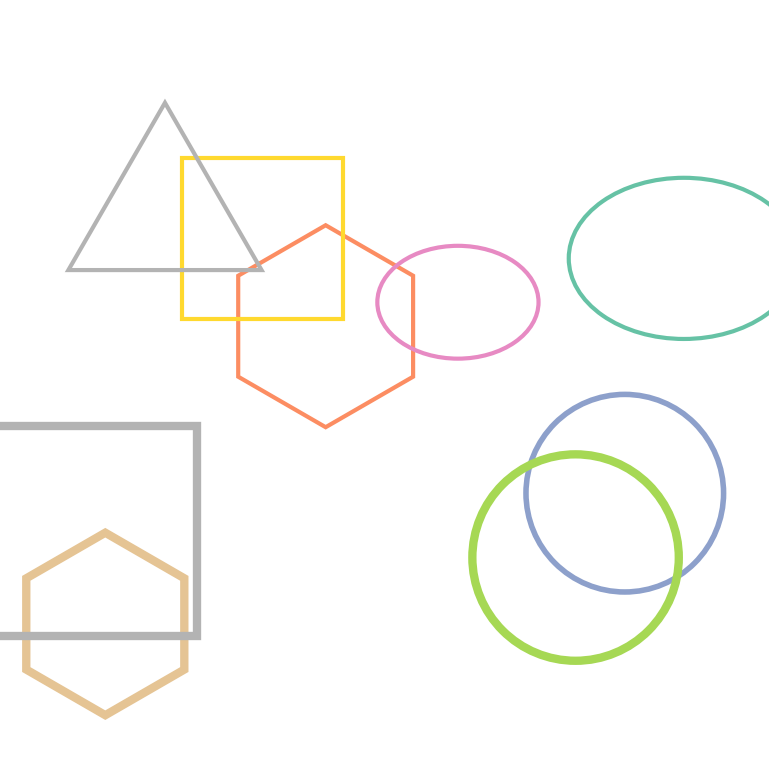[{"shape": "oval", "thickness": 1.5, "radius": 0.75, "center": [0.888, 0.664]}, {"shape": "hexagon", "thickness": 1.5, "radius": 0.66, "center": [0.423, 0.576]}, {"shape": "circle", "thickness": 2, "radius": 0.64, "center": [0.811, 0.359]}, {"shape": "oval", "thickness": 1.5, "radius": 0.52, "center": [0.595, 0.607]}, {"shape": "circle", "thickness": 3, "radius": 0.67, "center": [0.748, 0.276]}, {"shape": "square", "thickness": 1.5, "radius": 0.52, "center": [0.341, 0.69]}, {"shape": "hexagon", "thickness": 3, "radius": 0.59, "center": [0.137, 0.19]}, {"shape": "triangle", "thickness": 1.5, "radius": 0.72, "center": [0.214, 0.722]}, {"shape": "square", "thickness": 3, "radius": 0.68, "center": [0.119, 0.31]}]